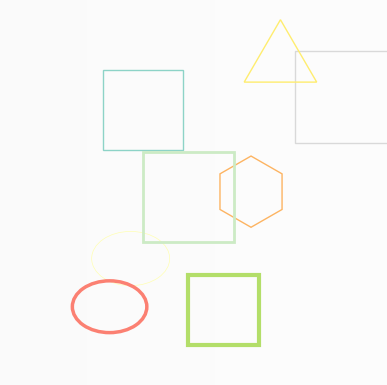[{"shape": "square", "thickness": 1, "radius": 0.52, "center": [0.368, 0.714]}, {"shape": "oval", "thickness": 0.5, "radius": 0.5, "center": [0.337, 0.328]}, {"shape": "oval", "thickness": 2.5, "radius": 0.48, "center": [0.283, 0.203]}, {"shape": "hexagon", "thickness": 1, "radius": 0.46, "center": [0.648, 0.502]}, {"shape": "square", "thickness": 3, "radius": 0.46, "center": [0.576, 0.195]}, {"shape": "square", "thickness": 1, "radius": 0.6, "center": [0.881, 0.749]}, {"shape": "square", "thickness": 2, "radius": 0.58, "center": [0.487, 0.489]}, {"shape": "triangle", "thickness": 1, "radius": 0.54, "center": [0.724, 0.841]}]